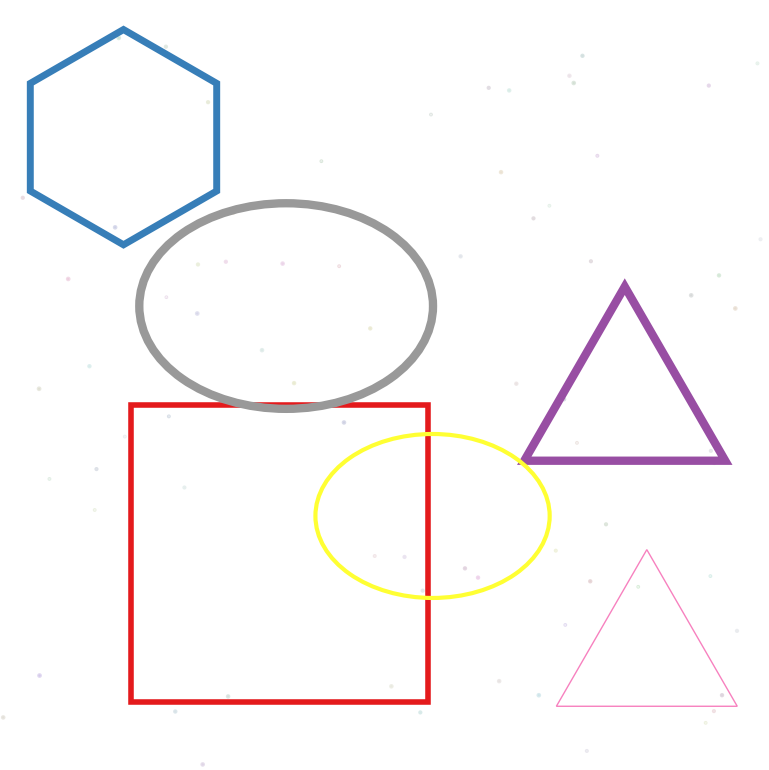[{"shape": "square", "thickness": 2, "radius": 0.96, "center": [0.363, 0.281]}, {"shape": "hexagon", "thickness": 2.5, "radius": 0.7, "center": [0.16, 0.822]}, {"shape": "triangle", "thickness": 3, "radius": 0.75, "center": [0.811, 0.477]}, {"shape": "oval", "thickness": 1.5, "radius": 0.76, "center": [0.562, 0.33]}, {"shape": "triangle", "thickness": 0.5, "radius": 0.68, "center": [0.84, 0.151]}, {"shape": "oval", "thickness": 3, "radius": 0.95, "center": [0.372, 0.603]}]